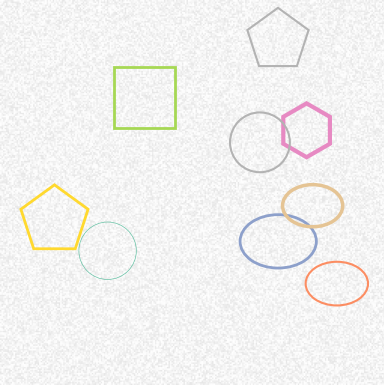[{"shape": "circle", "thickness": 0.5, "radius": 0.37, "center": [0.28, 0.349]}, {"shape": "oval", "thickness": 1.5, "radius": 0.41, "center": [0.875, 0.263]}, {"shape": "oval", "thickness": 2, "radius": 0.5, "center": [0.723, 0.373]}, {"shape": "hexagon", "thickness": 3, "radius": 0.35, "center": [0.796, 0.662]}, {"shape": "square", "thickness": 2, "radius": 0.39, "center": [0.375, 0.747]}, {"shape": "pentagon", "thickness": 2, "radius": 0.46, "center": [0.141, 0.428]}, {"shape": "oval", "thickness": 2.5, "radius": 0.39, "center": [0.812, 0.466]}, {"shape": "circle", "thickness": 1.5, "radius": 0.39, "center": [0.675, 0.63]}, {"shape": "pentagon", "thickness": 1.5, "radius": 0.42, "center": [0.722, 0.896]}]